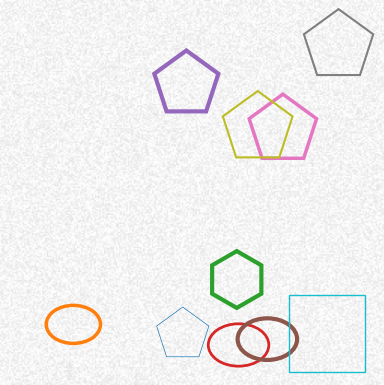[{"shape": "pentagon", "thickness": 0.5, "radius": 0.36, "center": [0.475, 0.131]}, {"shape": "oval", "thickness": 2.5, "radius": 0.35, "center": [0.191, 0.157]}, {"shape": "hexagon", "thickness": 3, "radius": 0.37, "center": [0.615, 0.274]}, {"shape": "oval", "thickness": 2, "radius": 0.39, "center": [0.62, 0.104]}, {"shape": "pentagon", "thickness": 3, "radius": 0.44, "center": [0.484, 0.781]}, {"shape": "oval", "thickness": 3, "radius": 0.39, "center": [0.694, 0.119]}, {"shape": "pentagon", "thickness": 2.5, "radius": 0.46, "center": [0.735, 0.663]}, {"shape": "pentagon", "thickness": 1.5, "radius": 0.47, "center": [0.879, 0.882]}, {"shape": "pentagon", "thickness": 1.5, "radius": 0.48, "center": [0.669, 0.668]}, {"shape": "square", "thickness": 1, "radius": 0.5, "center": [0.849, 0.134]}]